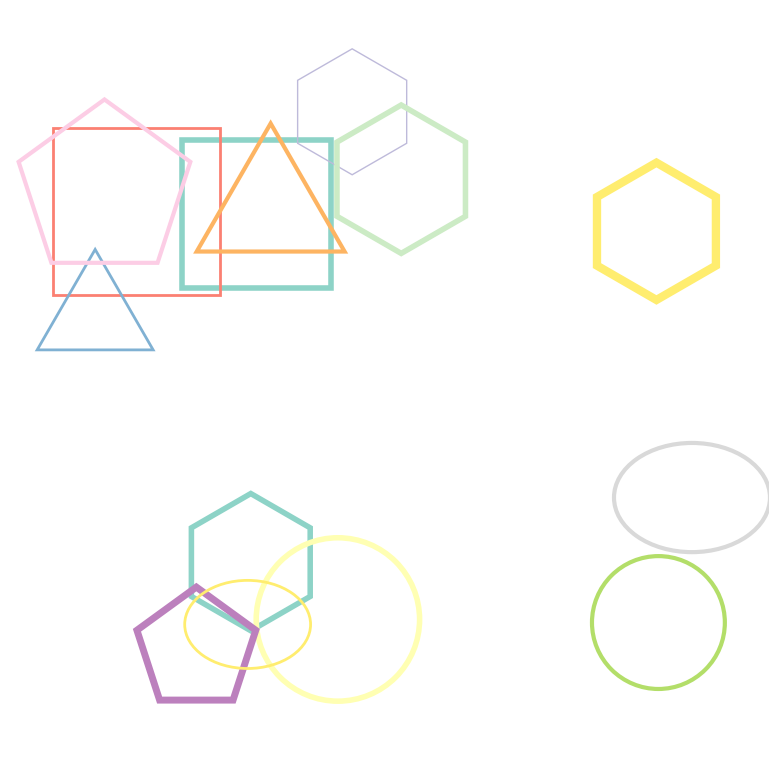[{"shape": "hexagon", "thickness": 2, "radius": 0.45, "center": [0.326, 0.27]}, {"shape": "square", "thickness": 2, "radius": 0.48, "center": [0.333, 0.722]}, {"shape": "circle", "thickness": 2, "radius": 0.53, "center": [0.439, 0.196]}, {"shape": "hexagon", "thickness": 0.5, "radius": 0.41, "center": [0.457, 0.855]}, {"shape": "square", "thickness": 1, "radius": 0.54, "center": [0.177, 0.725]}, {"shape": "triangle", "thickness": 1, "radius": 0.43, "center": [0.124, 0.589]}, {"shape": "triangle", "thickness": 1.5, "radius": 0.55, "center": [0.351, 0.729]}, {"shape": "circle", "thickness": 1.5, "radius": 0.43, "center": [0.855, 0.192]}, {"shape": "pentagon", "thickness": 1.5, "radius": 0.59, "center": [0.136, 0.754]}, {"shape": "oval", "thickness": 1.5, "radius": 0.51, "center": [0.899, 0.354]}, {"shape": "pentagon", "thickness": 2.5, "radius": 0.41, "center": [0.255, 0.156]}, {"shape": "hexagon", "thickness": 2, "radius": 0.48, "center": [0.521, 0.767]}, {"shape": "oval", "thickness": 1, "radius": 0.41, "center": [0.322, 0.189]}, {"shape": "hexagon", "thickness": 3, "radius": 0.45, "center": [0.853, 0.7]}]